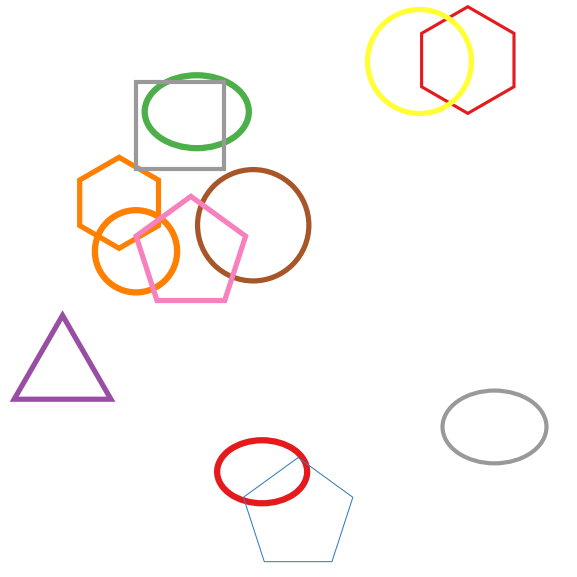[{"shape": "hexagon", "thickness": 1.5, "radius": 0.46, "center": [0.81, 0.895]}, {"shape": "oval", "thickness": 3, "radius": 0.39, "center": [0.454, 0.182]}, {"shape": "pentagon", "thickness": 0.5, "radius": 0.5, "center": [0.516, 0.107]}, {"shape": "oval", "thickness": 3, "radius": 0.45, "center": [0.341, 0.806]}, {"shape": "triangle", "thickness": 2.5, "radius": 0.48, "center": [0.108, 0.356]}, {"shape": "hexagon", "thickness": 2.5, "radius": 0.39, "center": [0.206, 0.648]}, {"shape": "circle", "thickness": 3, "radius": 0.36, "center": [0.236, 0.564]}, {"shape": "circle", "thickness": 2.5, "radius": 0.45, "center": [0.726, 0.893]}, {"shape": "circle", "thickness": 2.5, "radius": 0.48, "center": [0.438, 0.609]}, {"shape": "pentagon", "thickness": 2.5, "radius": 0.5, "center": [0.33, 0.559]}, {"shape": "oval", "thickness": 2, "radius": 0.45, "center": [0.856, 0.26]}, {"shape": "square", "thickness": 2, "radius": 0.38, "center": [0.312, 0.782]}]